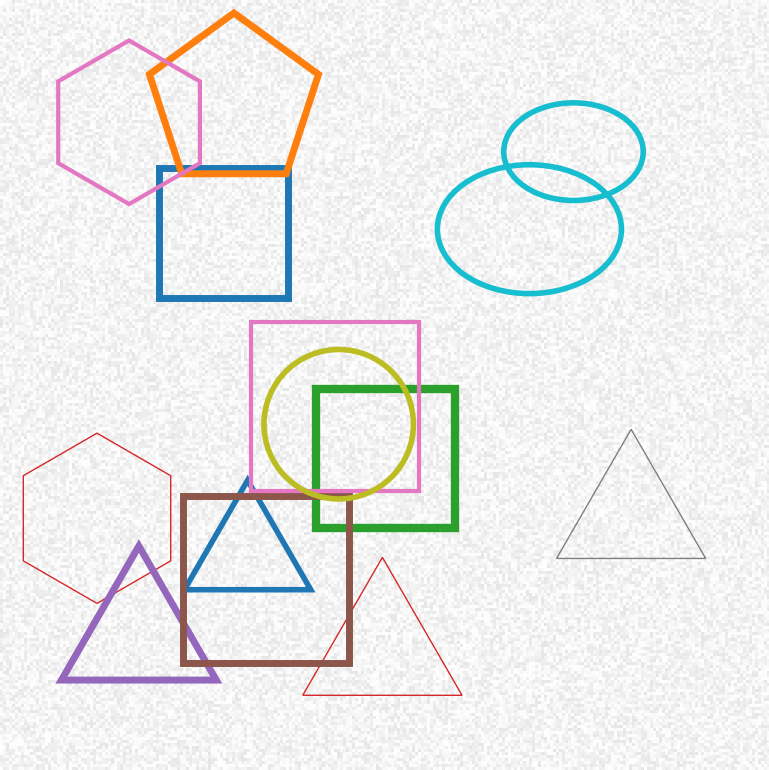[{"shape": "square", "thickness": 2.5, "radius": 0.42, "center": [0.29, 0.697]}, {"shape": "triangle", "thickness": 2, "radius": 0.47, "center": [0.322, 0.282]}, {"shape": "pentagon", "thickness": 2.5, "radius": 0.58, "center": [0.304, 0.868]}, {"shape": "square", "thickness": 3, "radius": 0.45, "center": [0.501, 0.405]}, {"shape": "hexagon", "thickness": 0.5, "radius": 0.55, "center": [0.126, 0.327]}, {"shape": "triangle", "thickness": 0.5, "radius": 0.6, "center": [0.497, 0.157]}, {"shape": "triangle", "thickness": 2.5, "radius": 0.58, "center": [0.18, 0.175]}, {"shape": "square", "thickness": 2.5, "radius": 0.54, "center": [0.345, 0.247]}, {"shape": "hexagon", "thickness": 1.5, "radius": 0.53, "center": [0.168, 0.841]}, {"shape": "square", "thickness": 1.5, "radius": 0.55, "center": [0.435, 0.472]}, {"shape": "triangle", "thickness": 0.5, "radius": 0.56, "center": [0.82, 0.331]}, {"shape": "circle", "thickness": 2, "radius": 0.49, "center": [0.44, 0.449]}, {"shape": "oval", "thickness": 2, "radius": 0.45, "center": [0.745, 0.803]}, {"shape": "oval", "thickness": 2, "radius": 0.6, "center": [0.688, 0.702]}]